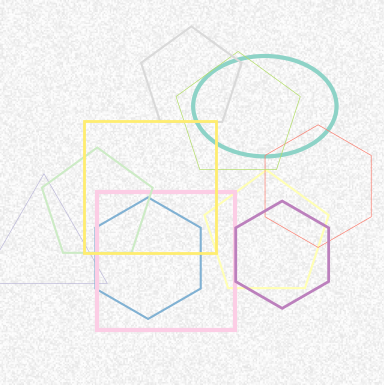[{"shape": "oval", "thickness": 3, "radius": 0.93, "center": [0.688, 0.724]}, {"shape": "pentagon", "thickness": 1.5, "radius": 0.85, "center": [0.692, 0.389]}, {"shape": "triangle", "thickness": 0.5, "radius": 0.95, "center": [0.114, 0.359]}, {"shape": "hexagon", "thickness": 0.5, "radius": 0.8, "center": [0.826, 0.517]}, {"shape": "hexagon", "thickness": 1.5, "radius": 0.79, "center": [0.385, 0.329]}, {"shape": "pentagon", "thickness": 0.5, "radius": 0.85, "center": [0.619, 0.697]}, {"shape": "square", "thickness": 3, "radius": 0.9, "center": [0.431, 0.322]}, {"shape": "pentagon", "thickness": 1.5, "radius": 0.69, "center": [0.497, 0.794]}, {"shape": "hexagon", "thickness": 2, "radius": 0.7, "center": [0.733, 0.338]}, {"shape": "pentagon", "thickness": 1.5, "radius": 0.76, "center": [0.253, 0.466]}, {"shape": "square", "thickness": 2, "radius": 0.85, "center": [0.39, 0.514]}]